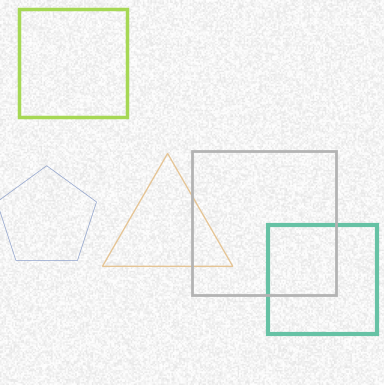[{"shape": "square", "thickness": 3, "radius": 0.71, "center": [0.838, 0.275]}, {"shape": "pentagon", "thickness": 0.5, "radius": 0.68, "center": [0.121, 0.433]}, {"shape": "square", "thickness": 2.5, "radius": 0.7, "center": [0.189, 0.836]}, {"shape": "triangle", "thickness": 1, "radius": 0.98, "center": [0.435, 0.406]}, {"shape": "square", "thickness": 2, "radius": 0.94, "center": [0.685, 0.421]}]